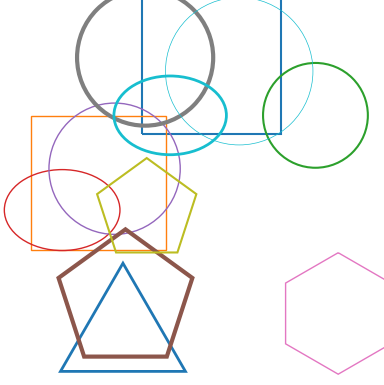[{"shape": "triangle", "thickness": 2, "radius": 0.94, "center": [0.319, 0.129]}, {"shape": "square", "thickness": 1.5, "radius": 0.9, "center": [0.548, 0.834]}, {"shape": "square", "thickness": 1, "radius": 0.87, "center": [0.256, 0.525]}, {"shape": "circle", "thickness": 1.5, "radius": 0.68, "center": [0.819, 0.7]}, {"shape": "oval", "thickness": 1, "radius": 0.75, "center": [0.161, 0.454]}, {"shape": "circle", "thickness": 1, "radius": 0.85, "center": [0.298, 0.562]}, {"shape": "pentagon", "thickness": 3, "radius": 0.91, "center": [0.326, 0.222]}, {"shape": "hexagon", "thickness": 1, "radius": 0.79, "center": [0.878, 0.186]}, {"shape": "circle", "thickness": 3, "radius": 0.88, "center": [0.377, 0.85]}, {"shape": "pentagon", "thickness": 1.5, "radius": 0.68, "center": [0.381, 0.454]}, {"shape": "oval", "thickness": 2, "radius": 0.73, "center": [0.442, 0.7]}, {"shape": "circle", "thickness": 0.5, "radius": 0.96, "center": [0.621, 0.815]}]